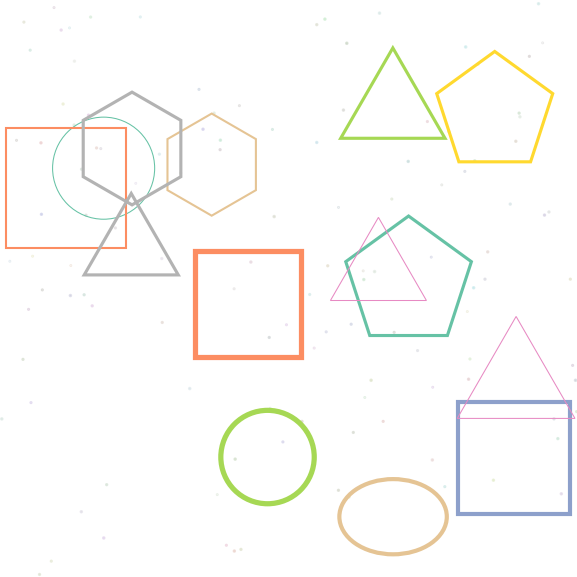[{"shape": "circle", "thickness": 0.5, "radius": 0.44, "center": [0.179, 0.708]}, {"shape": "pentagon", "thickness": 1.5, "radius": 0.57, "center": [0.707, 0.511]}, {"shape": "square", "thickness": 2.5, "radius": 0.46, "center": [0.429, 0.472]}, {"shape": "square", "thickness": 1, "radius": 0.52, "center": [0.115, 0.674]}, {"shape": "square", "thickness": 2, "radius": 0.48, "center": [0.889, 0.207]}, {"shape": "triangle", "thickness": 0.5, "radius": 0.59, "center": [0.894, 0.333]}, {"shape": "triangle", "thickness": 0.5, "radius": 0.48, "center": [0.655, 0.527]}, {"shape": "triangle", "thickness": 1.5, "radius": 0.52, "center": [0.68, 0.812]}, {"shape": "circle", "thickness": 2.5, "radius": 0.4, "center": [0.463, 0.208]}, {"shape": "pentagon", "thickness": 1.5, "radius": 0.53, "center": [0.857, 0.804]}, {"shape": "hexagon", "thickness": 1, "radius": 0.44, "center": [0.367, 0.714]}, {"shape": "oval", "thickness": 2, "radius": 0.47, "center": [0.681, 0.104]}, {"shape": "hexagon", "thickness": 1.5, "radius": 0.49, "center": [0.229, 0.742]}, {"shape": "triangle", "thickness": 1.5, "radius": 0.47, "center": [0.227, 0.57]}]